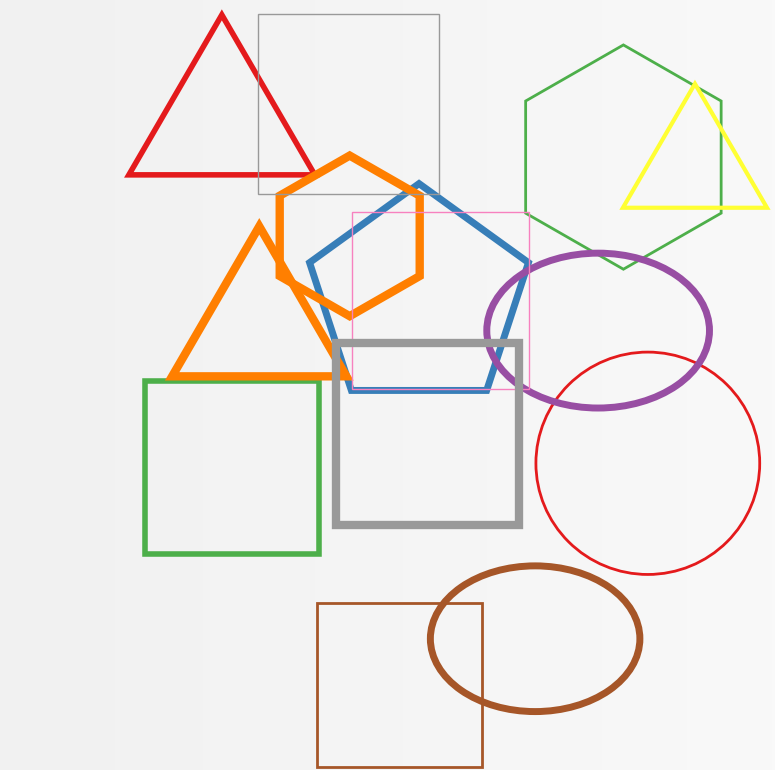[{"shape": "triangle", "thickness": 2, "radius": 0.69, "center": [0.286, 0.842]}, {"shape": "circle", "thickness": 1, "radius": 0.72, "center": [0.836, 0.398]}, {"shape": "pentagon", "thickness": 2.5, "radius": 0.74, "center": [0.541, 0.613]}, {"shape": "square", "thickness": 2, "radius": 0.56, "center": [0.3, 0.393]}, {"shape": "hexagon", "thickness": 1, "radius": 0.73, "center": [0.804, 0.796]}, {"shape": "oval", "thickness": 2.5, "radius": 0.72, "center": [0.772, 0.571]}, {"shape": "hexagon", "thickness": 3, "radius": 0.52, "center": [0.451, 0.694]}, {"shape": "triangle", "thickness": 3, "radius": 0.65, "center": [0.335, 0.576]}, {"shape": "triangle", "thickness": 1.5, "radius": 0.54, "center": [0.897, 0.784]}, {"shape": "oval", "thickness": 2.5, "radius": 0.68, "center": [0.69, 0.17]}, {"shape": "square", "thickness": 1, "radius": 0.53, "center": [0.515, 0.11]}, {"shape": "square", "thickness": 0.5, "radius": 0.57, "center": [0.568, 0.61]}, {"shape": "square", "thickness": 3, "radius": 0.59, "center": [0.551, 0.436]}, {"shape": "square", "thickness": 0.5, "radius": 0.59, "center": [0.45, 0.865]}]